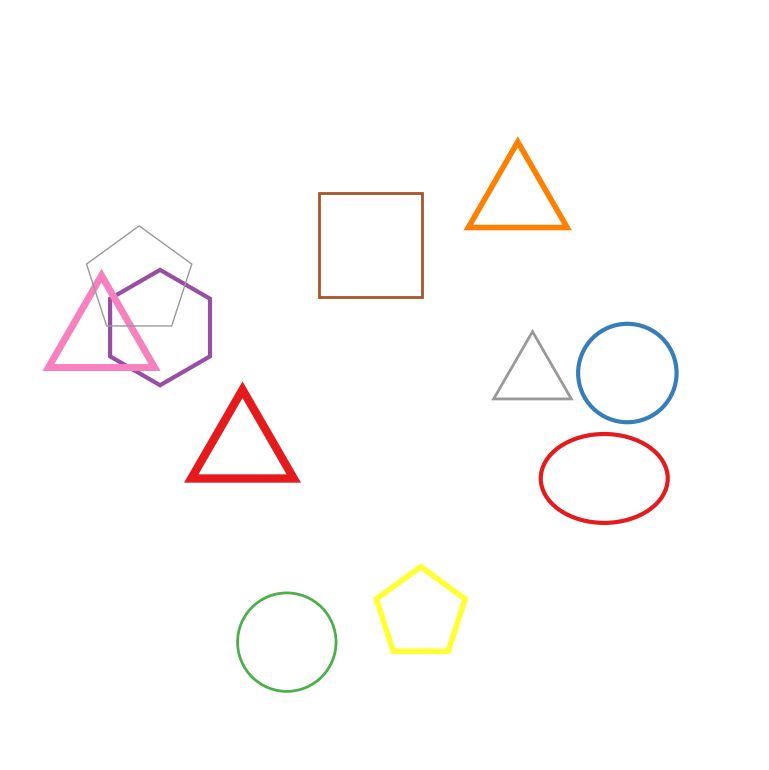[{"shape": "oval", "thickness": 1.5, "radius": 0.41, "center": [0.785, 0.379]}, {"shape": "triangle", "thickness": 3, "radius": 0.38, "center": [0.315, 0.417]}, {"shape": "circle", "thickness": 1.5, "radius": 0.32, "center": [0.815, 0.516]}, {"shape": "circle", "thickness": 1, "radius": 0.32, "center": [0.372, 0.166]}, {"shape": "hexagon", "thickness": 1.5, "radius": 0.37, "center": [0.208, 0.575]}, {"shape": "triangle", "thickness": 2, "radius": 0.37, "center": [0.672, 0.742]}, {"shape": "pentagon", "thickness": 2, "radius": 0.3, "center": [0.546, 0.203]}, {"shape": "square", "thickness": 1, "radius": 0.34, "center": [0.481, 0.682]}, {"shape": "triangle", "thickness": 2.5, "radius": 0.4, "center": [0.132, 0.563]}, {"shape": "triangle", "thickness": 1, "radius": 0.29, "center": [0.692, 0.511]}, {"shape": "pentagon", "thickness": 0.5, "radius": 0.36, "center": [0.181, 0.635]}]